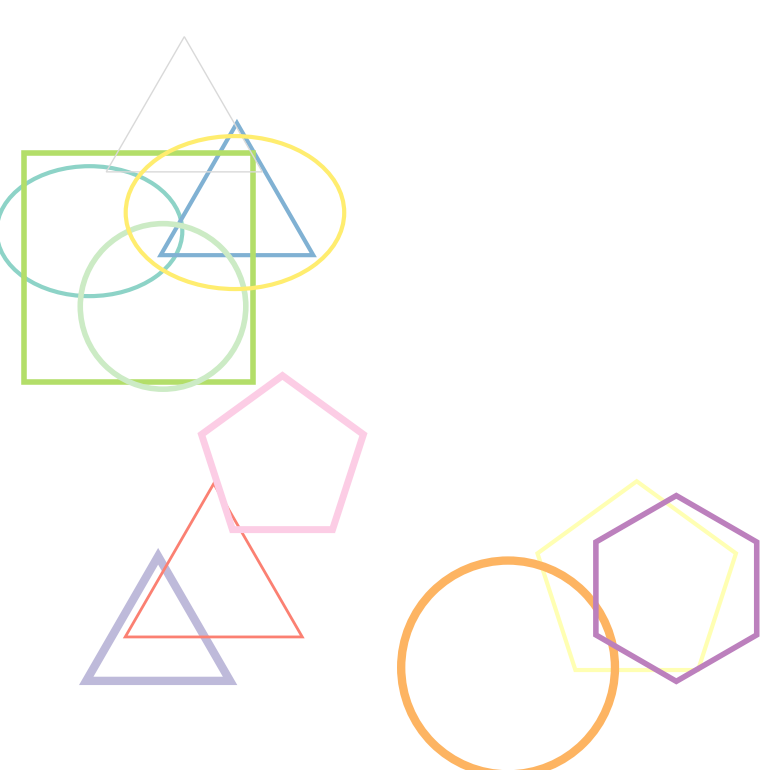[{"shape": "oval", "thickness": 1.5, "radius": 0.6, "center": [0.116, 0.7]}, {"shape": "pentagon", "thickness": 1.5, "radius": 0.68, "center": [0.827, 0.239]}, {"shape": "triangle", "thickness": 3, "radius": 0.54, "center": [0.205, 0.17]}, {"shape": "triangle", "thickness": 1, "radius": 0.66, "center": [0.278, 0.239]}, {"shape": "triangle", "thickness": 1.5, "radius": 0.57, "center": [0.308, 0.726]}, {"shape": "circle", "thickness": 3, "radius": 0.69, "center": [0.66, 0.133]}, {"shape": "square", "thickness": 2, "radius": 0.74, "center": [0.18, 0.653]}, {"shape": "pentagon", "thickness": 2.5, "radius": 0.55, "center": [0.367, 0.402]}, {"shape": "triangle", "thickness": 0.5, "radius": 0.59, "center": [0.239, 0.835]}, {"shape": "hexagon", "thickness": 2, "radius": 0.6, "center": [0.878, 0.236]}, {"shape": "circle", "thickness": 2, "radius": 0.54, "center": [0.212, 0.602]}, {"shape": "oval", "thickness": 1.5, "radius": 0.71, "center": [0.305, 0.724]}]